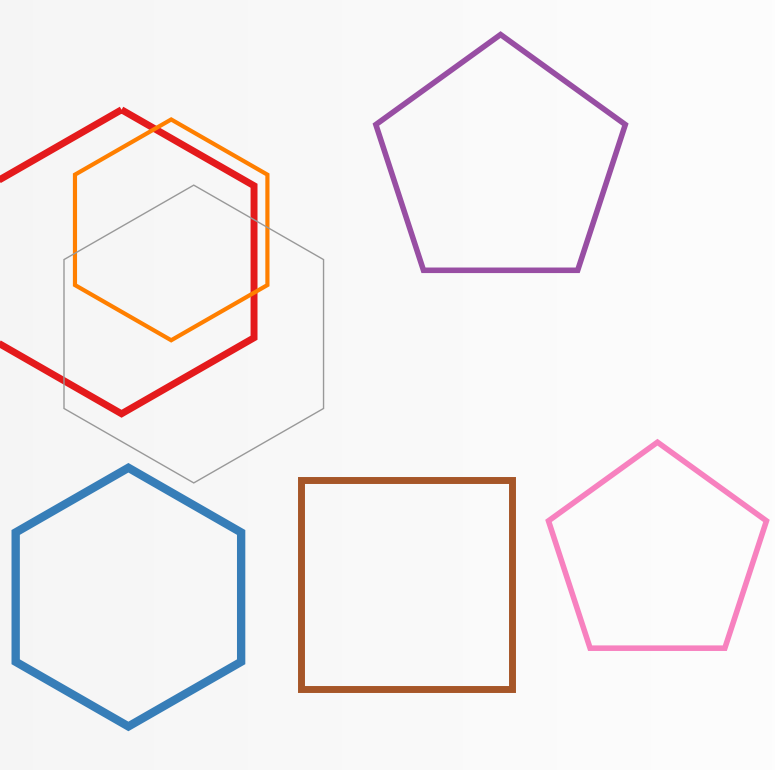[{"shape": "hexagon", "thickness": 2.5, "radius": 0.99, "center": [0.157, 0.66]}, {"shape": "hexagon", "thickness": 3, "radius": 0.84, "center": [0.166, 0.225]}, {"shape": "pentagon", "thickness": 2, "radius": 0.85, "center": [0.646, 0.786]}, {"shape": "hexagon", "thickness": 1.5, "radius": 0.72, "center": [0.221, 0.701]}, {"shape": "square", "thickness": 2.5, "radius": 0.68, "center": [0.524, 0.241]}, {"shape": "pentagon", "thickness": 2, "radius": 0.74, "center": [0.848, 0.278]}, {"shape": "hexagon", "thickness": 0.5, "radius": 0.97, "center": [0.25, 0.566]}]